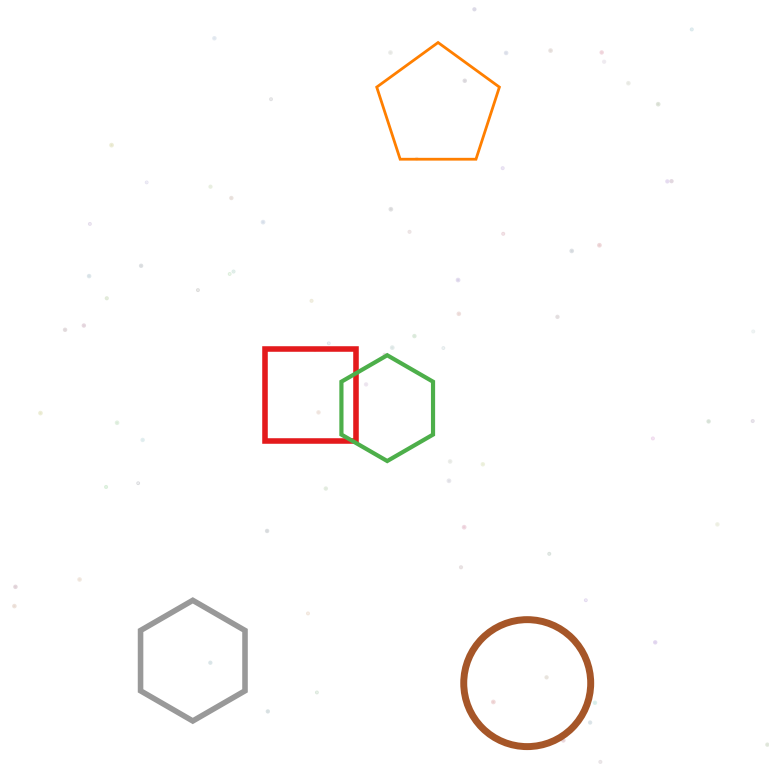[{"shape": "square", "thickness": 2, "radius": 0.3, "center": [0.403, 0.488]}, {"shape": "hexagon", "thickness": 1.5, "radius": 0.34, "center": [0.503, 0.47]}, {"shape": "pentagon", "thickness": 1, "radius": 0.42, "center": [0.569, 0.861]}, {"shape": "circle", "thickness": 2.5, "radius": 0.41, "center": [0.685, 0.113]}, {"shape": "hexagon", "thickness": 2, "radius": 0.39, "center": [0.25, 0.142]}]